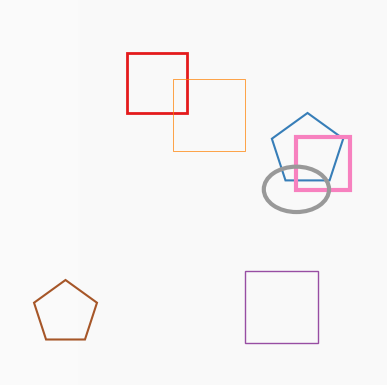[{"shape": "square", "thickness": 2, "radius": 0.39, "center": [0.404, 0.785]}, {"shape": "pentagon", "thickness": 1.5, "radius": 0.48, "center": [0.794, 0.61]}, {"shape": "square", "thickness": 1, "radius": 0.47, "center": [0.726, 0.203]}, {"shape": "square", "thickness": 0.5, "radius": 0.47, "center": [0.54, 0.702]}, {"shape": "pentagon", "thickness": 1.5, "radius": 0.43, "center": [0.169, 0.187]}, {"shape": "square", "thickness": 3, "radius": 0.35, "center": [0.834, 0.575]}, {"shape": "oval", "thickness": 3, "radius": 0.42, "center": [0.765, 0.508]}]